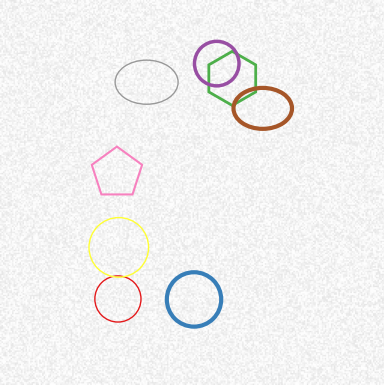[{"shape": "circle", "thickness": 1, "radius": 0.3, "center": [0.306, 0.223]}, {"shape": "circle", "thickness": 3, "radius": 0.35, "center": [0.504, 0.222]}, {"shape": "hexagon", "thickness": 2, "radius": 0.35, "center": [0.603, 0.796]}, {"shape": "circle", "thickness": 2.5, "radius": 0.29, "center": [0.563, 0.835]}, {"shape": "circle", "thickness": 1, "radius": 0.39, "center": [0.309, 0.357]}, {"shape": "oval", "thickness": 3, "radius": 0.38, "center": [0.682, 0.719]}, {"shape": "pentagon", "thickness": 1.5, "radius": 0.34, "center": [0.304, 0.551]}, {"shape": "oval", "thickness": 1, "radius": 0.41, "center": [0.381, 0.787]}]